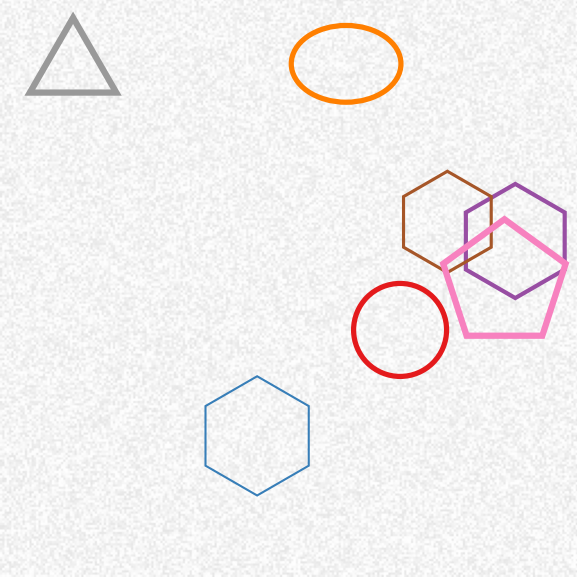[{"shape": "circle", "thickness": 2.5, "radius": 0.4, "center": [0.693, 0.428]}, {"shape": "hexagon", "thickness": 1, "radius": 0.52, "center": [0.445, 0.244]}, {"shape": "hexagon", "thickness": 2, "radius": 0.49, "center": [0.892, 0.582]}, {"shape": "oval", "thickness": 2.5, "radius": 0.47, "center": [0.599, 0.889]}, {"shape": "hexagon", "thickness": 1.5, "radius": 0.44, "center": [0.775, 0.615]}, {"shape": "pentagon", "thickness": 3, "radius": 0.56, "center": [0.873, 0.508]}, {"shape": "triangle", "thickness": 3, "radius": 0.43, "center": [0.127, 0.882]}]